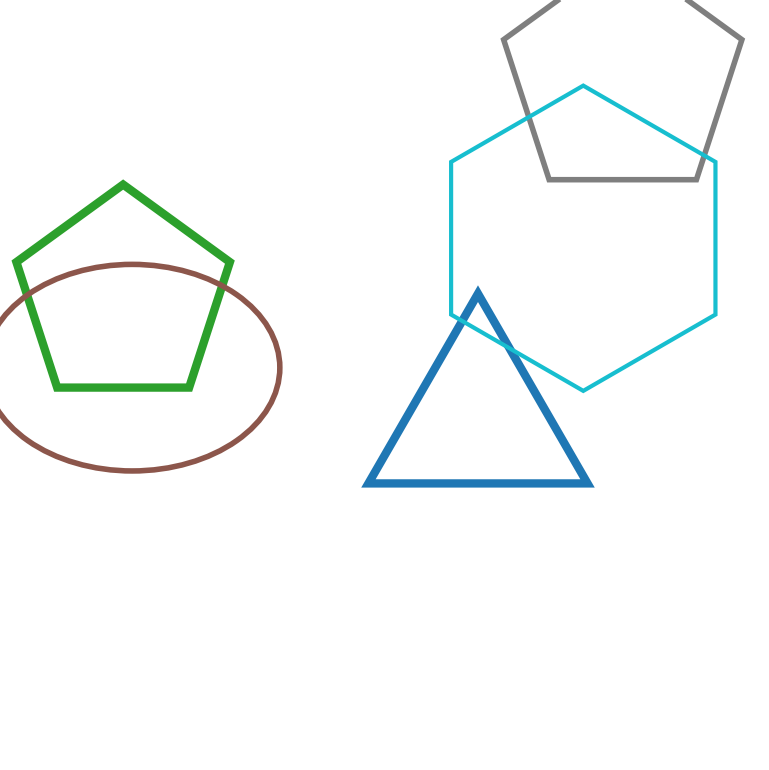[{"shape": "triangle", "thickness": 3, "radius": 0.82, "center": [0.621, 0.454]}, {"shape": "pentagon", "thickness": 3, "radius": 0.73, "center": [0.16, 0.615]}, {"shape": "oval", "thickness": 2, "radius": 0.96, "center": [0.172, 0.523]}, {"shape": "pentagon", "thickness": 2, "radius": 0.81, "center": [0.809, 0.898]}, {"shape": "hexagon", "thickness": 1.5, "radius": 0.99, "center": [0.758, 0.691]}]